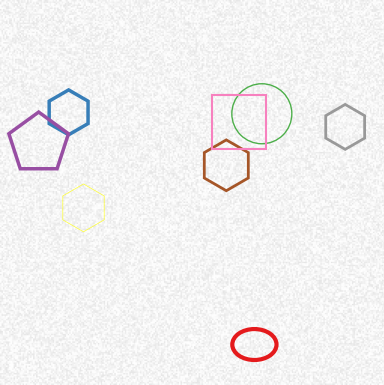[{"shape": "oval", "thickness": 3, "radius": 0.29, "center": [0.661, 0.105]}, {"shape": "hexagon", "thickness": 2.5, "radius": 0.29, "center": [0.178, 0.708]}, {"shape": "circle", "thickness": 1, "radius": 0.39, "center": [0.68, 0.705]}, {"shape": "pentagon", "thickness": 2.5, "radius": 0.41, "center": [0.1, 0.628]}, {"shape": "hexagon", "thickness": 0.5, "radius": 0.31, "center": [0.217, 0.46]}, {"shape": "hexagon", "thickness": 2, "radius": 0.33, "center": [0.588, 0.571]}, {"shape": "square", "thickness": 1.5, "radius": 0.35, "center": [0.62, 0.683]}, {"shape": "hexagon", "thickness": 2, "radius": 0.29, "center": [0.897, 0.67]}]